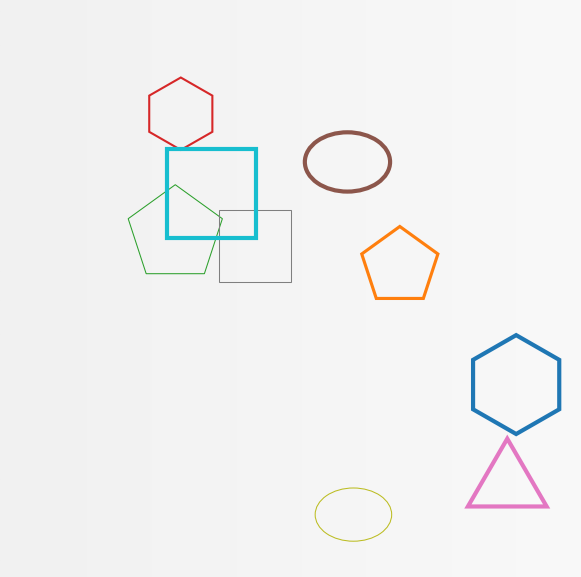[{"shape": "hexagon", "thickness": 2, "radius": 0.43, "center": [0.888, 0.333]}, {"shape": "pentagon", "thickness": 1.5, "radius": 0.34, "center": [0.688, 0.538]}, {"shape": "pentagon", "thickness": 0.5, "radius": 0.43, "center": [0.302, 0.594]}, {"shape": "hexagon", "thickness": 1, "radius": 0.31, "center": [0.311, 0.802]}, {"shape": "oval", "thickness": 2, "radius": 0.37, "center": [0.598, 0.719]}, {"shape": "triangle", "thickness": 2, "radius": 0.39, "center": [0.873, 0.161]}, {"shape": "square", "thickness": 0.5, "radius": 0.31, "center": [0.438, 0.573]}, {"shape": "oval", "thickness": 0.5, "radius": 0.33, "center": [0.608, 0.108]}, {"shape": "square", "thickness": 2, "radius": 0.38, "center": [0.363, 0.664]}]